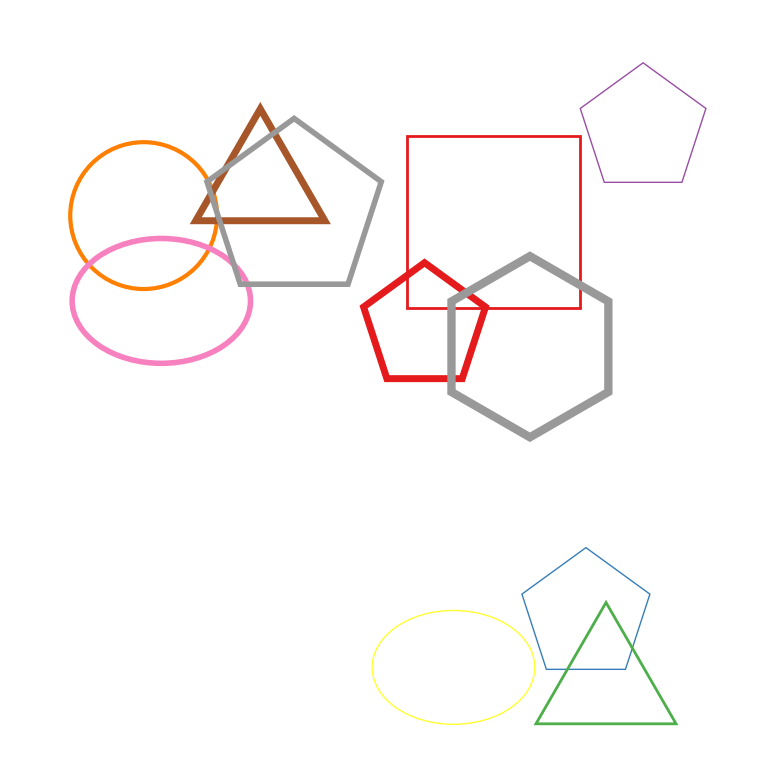[{"shape": "square", "thickness": 1, "radius": 0.56, "center": [0.641, 0.711]}, {"shape": "pentagon", "thickness": 2.5, "radius": 0.42, "center": [0.551, 0.576]}, {"shape": "pentagon", "thickness": 0.5, "radius": 0.44, "center": [0.761, 0.201]}, {"shape": "triangle", "thickness": 1, "radius": 0.53, "center": [0.787, 0.113]}, {"shape": "pentagon", "thickness": 0.5, "radius": 0.43, "center": [0.835, 0.833]}, {"shape": "circle", "thickness": 1.5, "radius": 0.48, "center": [0.187, 0.72]}, {"shape": "oval", "thickness": 0.5, "radius": 0.53, "center": [0.589, 0.133]}, {"shape": "triangle", "thickness": 2.5, "radius": 0.48, "center": [0.338, 0.762]}, {"shape": "oval", "thickness": 2, "radius": 0.58, "center": [0.21, 0.609]}, {"shape": "pentagon", "thickness": 2, "radius": 0.6, "center": [0.382, 0.727]}, {"shape": "hexagon", "thickness": 3, "radius": 0.59, "center": [0.688, 0.55]}]